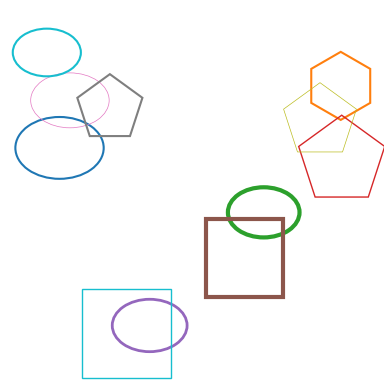[{"shape": "oval", "thickness": 1.5, "radius": 0.57, "center": [0.155, 0.616]}, {"shape": "hexagon", "thickness": 1.5, "radius": 0.44, "center": [0.885, 0.777]}, {"shape": "oval", "thickness": 3, "radius": 0.47, "center": [0.685, 0.448]}, {"shape": "pentagon", "thickness": 1, "radius": 0.59, "center": [0.888, 0.583]}, {"shape": "oval", "thickness": 2, "radius": 0.49, "center": [0.389, 0.155]}, {"shape": "square", "thickness": 3, "radius": 0.5, "center": [0.634, 0.33]}, {"shape": "oval", "thickness": 0.5, "radius": 0.51, "center": [0.182, 0.739]}, {"shape": "pentagon", "thickness": 1.5, "radius": 0.44, "center": [0.285, 0.718]}, {"shape": "pentagon", "thickness": 0.5, "radius": 0.5, "center": [0.831, 0.686]}, {"shape": "square", "thickness": 1, "radius": 0.58, "center": [0.328, 0.133]}, {"shape": "oval", "thickness": 1.5, "radius": 0.44, "center": [0.122, 0.864]}]